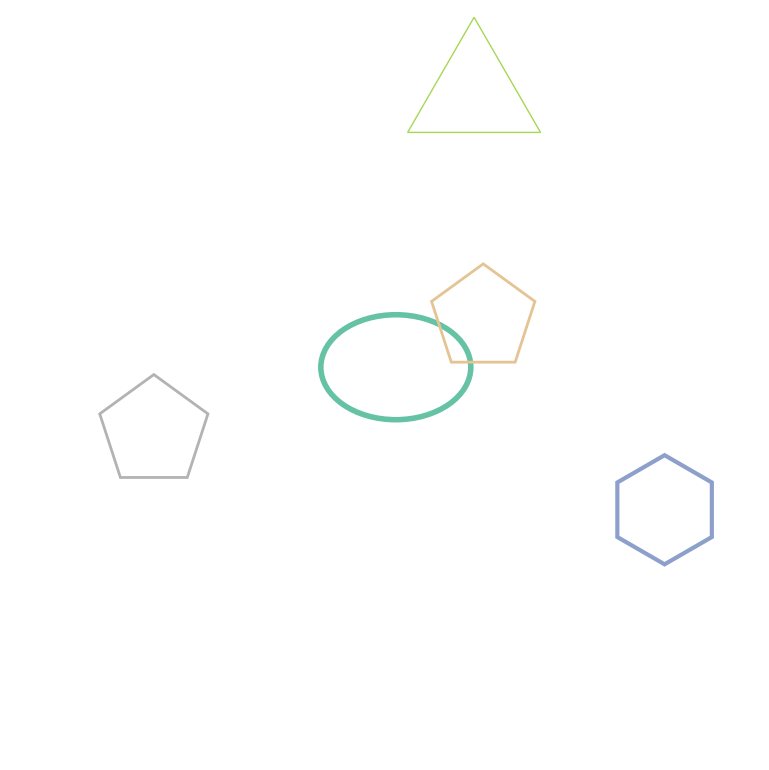[{"shape": "oval", "thickness": 2, "radius": 0.49, "center": [0.514, 0.523]}, {"shape": "hexagon", "thickness": 1.5, "radius": 0.35, "center": [0.863, 0.338]}, {"shape": "triangle", "thickness": 0.5, "radius": 0.5, "center": [0.616, 0.878]}, {"shape": "pentagon", "thickness": 1, "radius": 0.35, "center": [0.628, 0.587]}, {"shape": "pentagon", "thickness": 1, "radius": 0.37, "center": [0.2, 0.44]}]